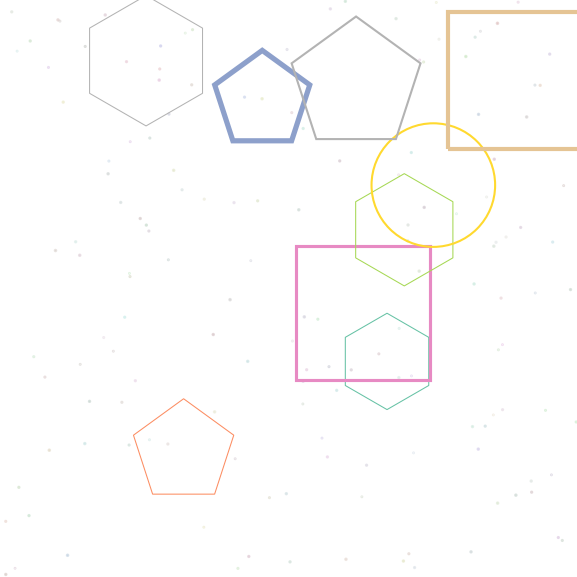[{"shape": "hexagon", "thickness": 0.5, "radius": 0.42, "center": [0.67, 0.373]}, {"shape": "pentagon", "thickness": 0.5, "radius": 0.46, "center": [0.318, 0.217]}, {"shape": "pentagon", "thickness": 2.5, "radius": 0.43, "center": [0.454, 0.825]}, {"shape": "square", "thickness": 1.5, "radius": 0.58, "center": [0.629, 0.457]}, {"shape": "hexagon", "thickness": 0.5, "radius": 0.49, "center": [0.7, 0.601]}, {"shape": "circle", "thickness": 1, "radius": 0.54, "center": [0.75, 0.679]}, {"shape": "square", "thickness": 2, "radius": 0.59, "center": [0.894, 0.86]}, {"shape": "pentagon", "thickness": 1, "radius": 0.59, "center": [0.617, 0.853]}, {"shape": "hexagon", "thickness": 0.5, "radius": 0.56, "center": [0.253, 0.894]}]